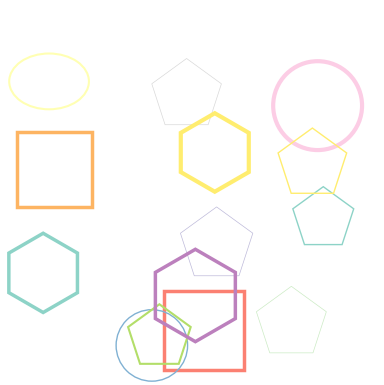[{"shape": "hexagon", "thickness": 2.5, "radius": 0.51, "center": [0.112, 0.291]}, {"shape": "pentagon", "thickness": 1, "radius": 0.42, "center": [0.84, 0.432]}, {"shape": "oval", "thickness": 1.5, "radius": 0.52, "center": [0.127, 0.789]}, {"shape": "pentagon", "thickness": 0.5, "radius": 0.49, "center": [0.563, 0.364]}, {"shape": "square", "thickness": 2.5, "radius": 0.52, "center": [0.531, 0.141]}, {"shape": "circle", "thickness": 1, "radius": 0.46, "center": [0.394, 0.103]}, {"shape": "square", "thickness": 2.5, "radius": 0.49, "center": [0.141, 0.56]}, {"shape": "pentagon", "thickness": 1.5, "radius": 0.43, "center": [0.414, 0.124]}, {"shape": "circle", "thickness": 3, "radius": 0.58, "center": [0.825, 0.726]}, {"shape": "pentagon", "thickness": 0.5, "radius": 0.48, "center": [0.485, 0.753]}, {"shape": "hexagon", "thickness": 2.5, "radius": 0.6, "center": [0.507, 0.233]}, {"shape": "pentagon", "thickness": 0.5, "radius": 0.48, "center": [0.757, 0.161]}, {"shape": "pentagon", "thickness": 1, "radius": 0.47, "center": [0.811, 0.574]}, {"shape": "hexagon", "thickness": 3, "radius": 0.51, "center": [0.558, 0.604]}]